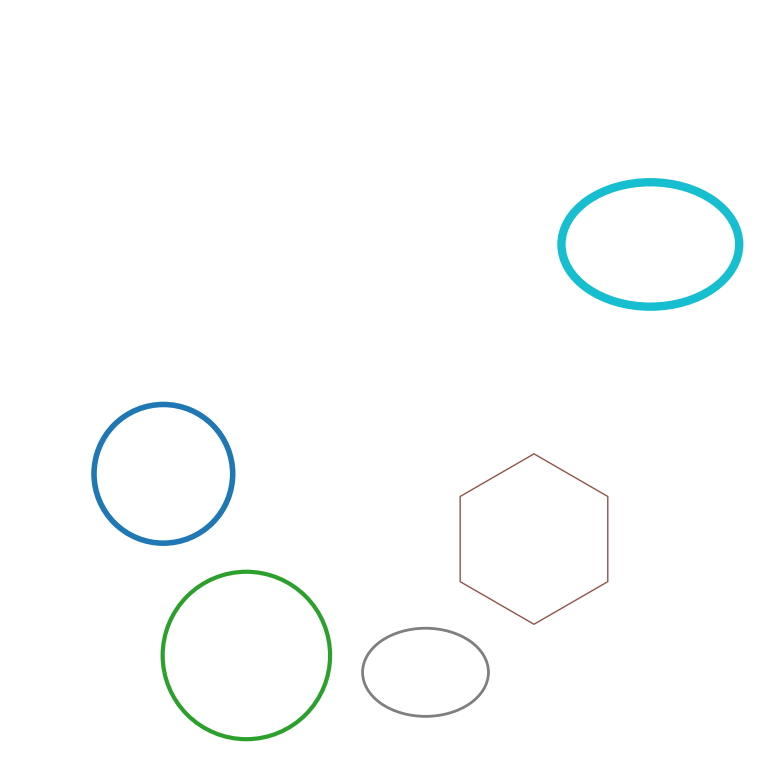[{"shape": "circle", "thickness": 2, "radius": 0.45, "center": [0.212, 0.385]}, {"shape": "circle", "thickness": 1.5, "radius": 0.54, "center": [0.32, 0.149]}, {"shape": "hexagon", "thickness": 0.5, "radius": 0.55, "center": [0.693, 0.3]}, {"shape": "oval", "thickness": 1, "radius": 0.41, "center": [0.553, 0.127]}, {"shape": "oval", "thickness": 3, "radius": 0.58, "center": [0.845, 0.683]}]